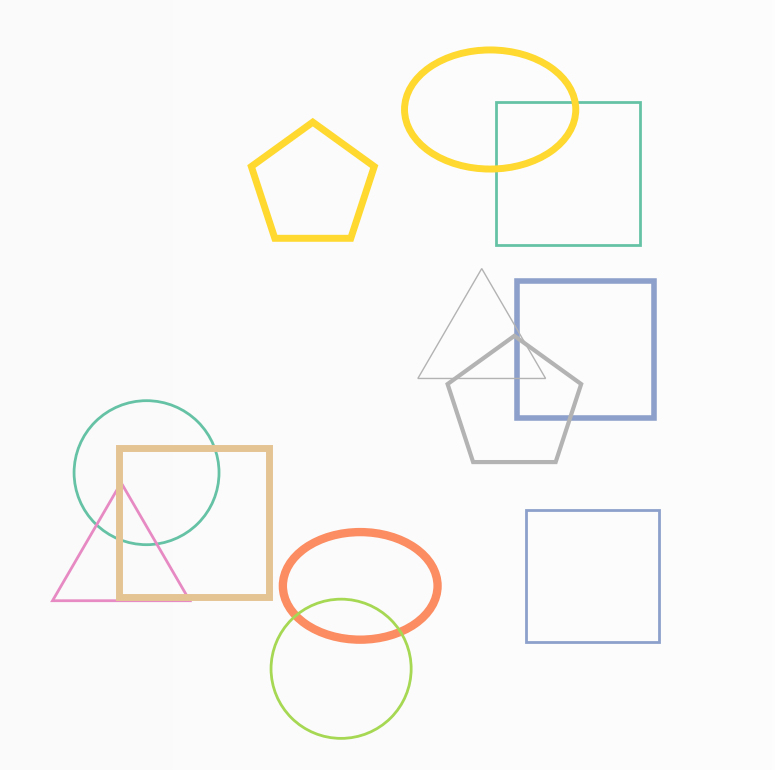[{"shape": "square", "thickness": 1, "radius": 0.46, "center": [0.733, 0.775]}, {"shape": "circle", "thickness": 1, "radius": 0.47, "center": [0.189, 0.386]}, {"shape": "oval", "thickness": 3, "radius": 0.5, "center": [0.465, 0.239]}, {"shape": "square", "thickness": 1, "radius": 0.43, "center": [0.765, 0.251]}, {"shape": "square", "thickness": 2, "radius": 0.44, "center": [0.755, 0.546]}, {"shape": "triangle", "thickness": 1, "radius": 0.51, "center": [0.156, 0.271]}, {"shape": "circle", "thickness": 1, "radius": 0.45, "center": [0.44, 0.131]}, {"shape": "oval", "thickness": 2.5, "radius": 0.55, "center": [0.632, 0.858]}, {"shape": "pentagon", "thickness": 2.5, "radius": 0.42, "center": [0.404, 0.758]}, {"shape": "square", "thickness": 2.5, "radius": 0.48, "center": [0.25, 0.321]}, {"shape": "triangle", "thickness": 0.5, "radius": 0.48, "center": [0.622, 0.556]}, {"shape": "pentagon", "thickness": 1.5, "radius": 0.45, "center": [0.664, 0.473]}]